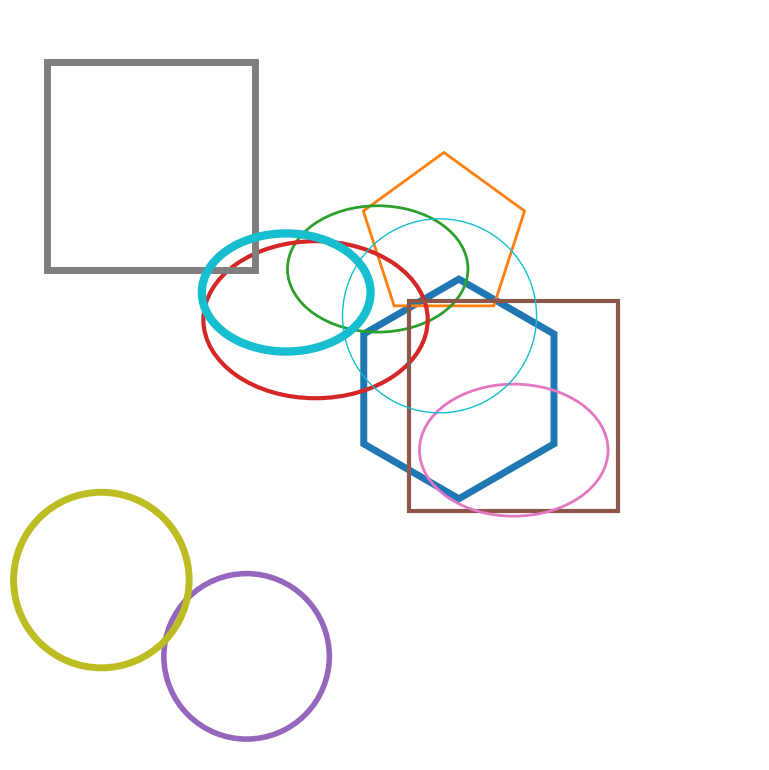[{"shape": "hexagon", "thickness": 2.5, "radius": 0.71, "center": [0.596, 0.495]}, {"shape": "pentagon", "thickness": 1, "radius": 0.55, "center": [0.577, 0.692]}, {"shape": "oval", "thickness": 1, "radius": 0.59, "center": [0.491, 0.651]}, {"shape": "oval", "thickness": 1.5, "radius": 0.73, "center": [0.41, 0.585]}, {"shape": "circle", "thickness": 2, "radius": 0.54, "center": [0.32, 0.148]}, {"shape": "square", "thickness": 1.5, "radius": 0.68, "center": [0.667, 0.473]}, {"shape": "oval", "thickness": 1, "radius": 0.61, "center": [0.667, 0.415]}, {"shape": "square", "thickness": 2.5, "radius": 0.68, "center": [0.196, 0.785]}, {"shape": "circle", "thickness": 2.5, "radius": 0.57, "center": [0.132, 0.247]}, {"shape": "oval", "thickness": 3, "radius": 0.55, "center": [0.372, 0.62]}, {"shape": "circle", "thickness": 0.5, "radius": 0.63, "center": [0.571, 0.59]}]